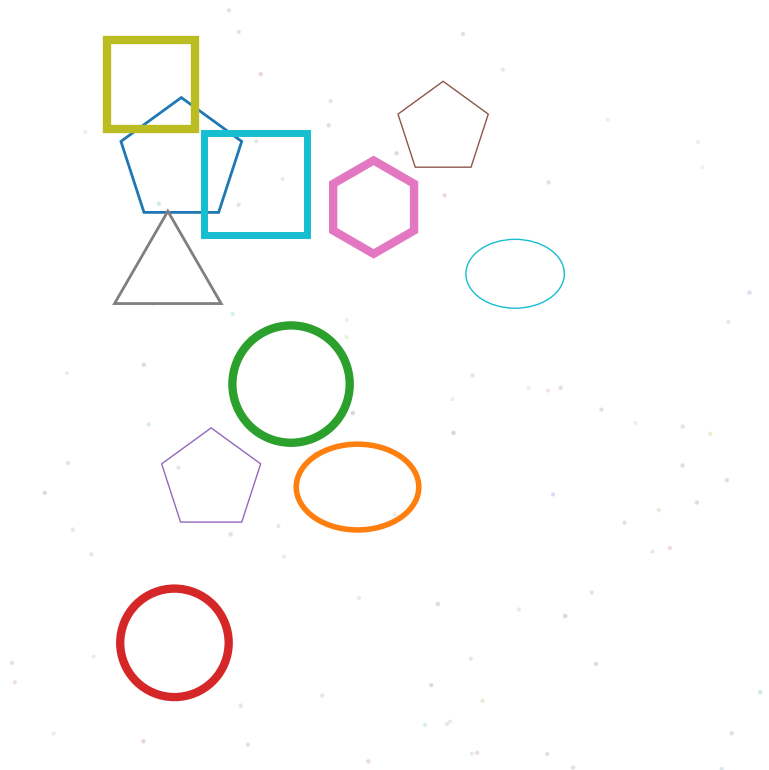[{"shape": "pentagon", "thickness": 1, "radius": 0.41, "center": [0.235, 0.791]}, {"shape": "oval", "thickness": 2, "radius": 0.4, "center": [0.464, 0.367]}, {"shape": "circle", "thickness": 3, "radius": 0.38, "center": [0.378, 0.501]}, {"shape": "circle", "thickness": 3, "radius": 0.35, "center": [0.227, 0.165]}, {"shape": "pentagon", "thickness": 0.5, "radius": 0.34, "center": [0.274, 0.377]}, {"shape": "pentagon", "thickness": 0.5, "radius": 0.31, "center": [0.576, 0.833]}, {"shape": "hexagon", "thickness": 3, "radius": 0.3, "center": [0.485, 0.731]}, {"shape": "triangle", "thickness": 1, "radius": 0.4, "center": [0.218, 0.646]}, {"shape": "square", "thickness": 3, "radius": 0.29, "center": [0.196, 0.89]}, {"shape": "oval", "thickness": 0.5, "radius": 0.32, "center": [0.669, 0.644]}, {"shape": "square", "thickness": 2.5, "radius": 0.33, "center": [0.332, 0.761]}]